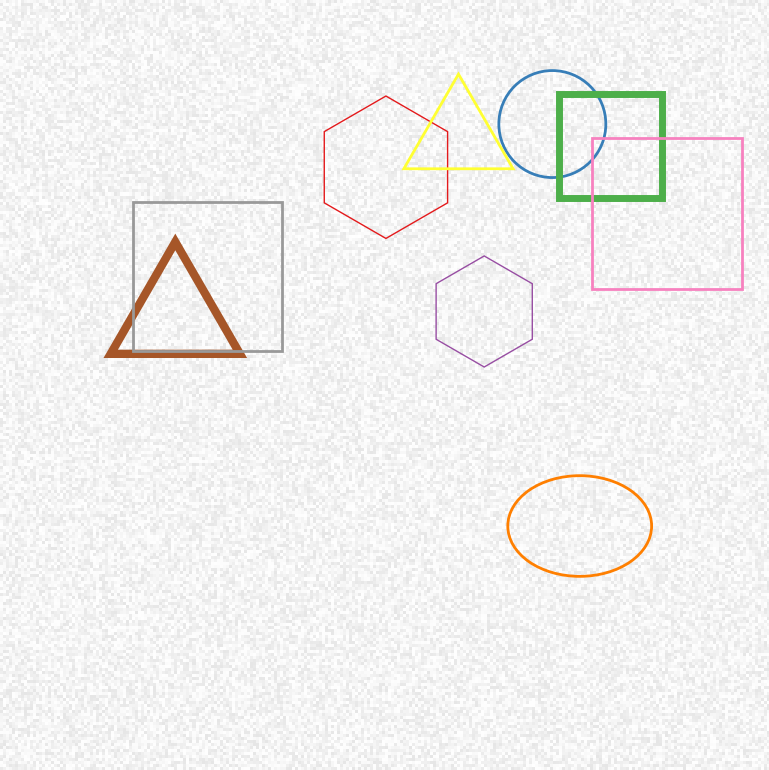[{"shape": "hexagon", "thickness": 0.5, "radius": 0.46, "center": [0.501, 0.783]}, {"shape": "circle", "thickness": 1, "radius": 0.35, "center": [0.717, 0.839]}, {"shape": "square", "thickness": 2.5, "radius": 0.34, "center": [0.793, 0.81]}, {"shape": "hexagon", "thickness": 0.5, "radius": 0.36, "center": [0.629, 0.595]}, {"shape": "oval", "thickness": 1, "radius": 0.47, "center": [0.753, 0.317]}, {"shape": "triangle", "thickness": 1, "radius": 0.41, "center": [0.595, 0.822]}, {"shape": "triangle", "thickness": 3, "radius": 0.48, "center": [0.228, 0.589]}, {"shape": "square", "thickness": 1, "radius": 0.49, "center": [0.866, 0.723]}, {"shape": "square", "thickness": 1, "radius": 0.48, "center": [0.27, 0.641]}]